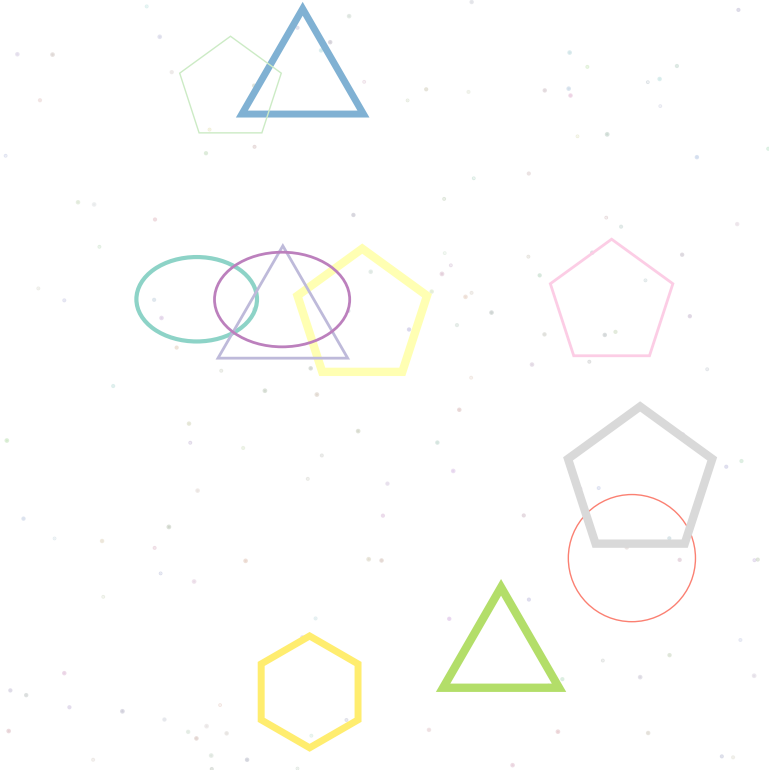[{"shape": "oval", "thickness": 1.5, "radius": 0.39, "center": [0.255, 0.611]}, {"shape": "pentagon", "thickness": 3, "radius": 0.44, "center": [0.47, 0.589]}, {"shape": "triangle", "thickness": 1, "radius": 0.49, "center": [0.367, 0.583]}, {"shape": "circle", "thickness": 0.5, "radius": 0.41, "center": [0.821, 0.275]}, {"shape": "triangle", "thickness": 2.5, "radius": 0.46, "center": [0.393, 0.897]}, {"shape": "triangle", "thickness": 3, "radius": 0.43, "center": [0.651, 0.15]}, {"shape": "pentagon", "thickness": 1, "radius": 0.42, "center": [0.794, 0.606]}, {"shape": "pentagon", "thickness": 3, "radius": 0.49, "center": [0.831, 0.374]}, {"shape": "oval", "thickness": 1, "radius": 0.44, "center": [0.366, 0.611]}, {"shape": "pentagon", "thickness": 0.5, "radius": 0.35, "center": [0.299, 0.884]}, {"shape": "hexagon", "thickness": 2.5, "radius": 0.36, "center": [0.402, 0.101]}]